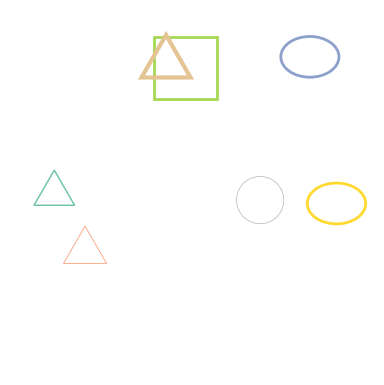[{"shape": "triangle", "thickness": 1, "radius": 0.3, "center": [0.141, 0.497]}, {"shape": "triangle", "thickness": 0.5, "radius": 0.32, "center": [0.221, 0.348]}, {"shape": "oval", "thickness": 2, "radius": 0.38, "center": [0.805, 0.852]}, {"shape": "square", "thickness": 2, "radius": 0.41, "center": [0.482, 0.823]}, {"shape": "oval", "thickness": 2, "radius": 0.38, "center": [0.874, 0.472]}, {"shape": "triangle", "thickness": 3, "radius": 0.37, "center": [0.431, 0.836]}, {"shape": "circle", "thickness": 0.5, "radius": 0.31, "center": [0.676, 0.48]}]